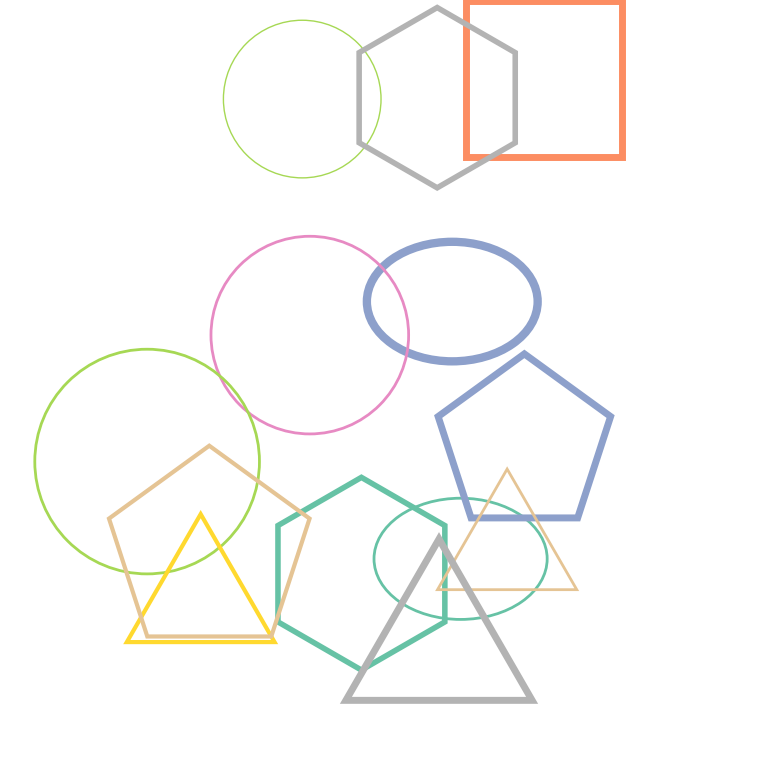[{"shape": "hexagon", "thickness": 2, "radius": 0.63, "center": [0.469, 0.255]}, {"shape": "oval", "thickness": 1, "radius": 0.56, "center": [0.598, 0.274]}, {"shape": "square", "thickness": 2.5, "radius": 0.51, "center": [0.706, 0.897]}, {"shape": "oval", "thickness": 3, "radius": 0.55, "center": [0.587, 0.608]}, {"shape": "pentagon", "thickness": 2.5, "radius": 0.59, "center": [0.681, 0.423]}, {"shape": "circle", "thickness": 1, "radius": 0.64, "center": [0.402, 0.565]}, {"shape": "circle", "thickness": 1, "radius": 0.73, "center": [0.191, 0.401]}, {"shape": "circle", "thickness": 0.5, "radius": 0.51, "center": [0.392, 0.871]}, {"shape": "triangle", "thickness": 1.5, "radius": 0.55, "center": [0.261, 0.222]}, {"shape": "triangle", "thickness": 1, "radius": 0.52, "center": [0.659, 0.286]}, {"shape": "pentagon", "thickness": 1.5, "radius": 0.68, "center": [0.272, 0.284]}, {"shape": "hexagon", "thickness": 2, "radius": 0.59, "center": [0.568, 0.873]}, {"shape": "triangle", "thickness": 2.5, "radius": 0.7, "center": [0.57, 0.16]}]